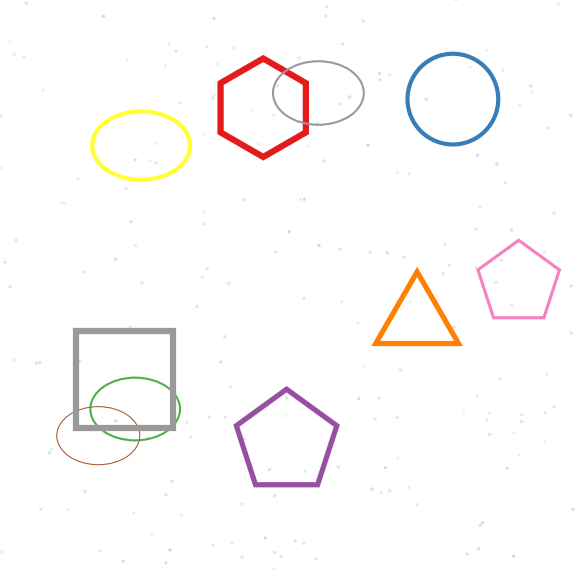[{"shape": "hexagon", "thickness": 3, "radius": 0.43, "center": [0.456, 0.813]}, {"shape": "circle", "thickness": 2, "radius": 0.39, "center": [0.784, 0.828]}, {"shape": "oval", "thickness": 1, "radius": 0.39, "center": [0.234, 0.291]}, {"shape": "pentagon", "thickness": 2.5, "radius": 0.46, "center": [0.496, 0.234]}, {"shape": "triangle", "thickness": 2.5, "radius": 0.41, "center": [0.722, 0.446]}, {"shape": "oval", "thickness": 2, "radius": 0.42, "center": [0.244, 0.747]}, {"shape": "oval", "thickness": 0.5, "radius": 0.36, "center": [0.17, 0.245]}, {"shape": "pentagon", "thickness": 1.5, "radius": 0.37, "center": [0.898, 0.509]}, {"shape": "oval", "thickness": 1, "radius": 0.39, "center": [0.551, 0.838]}, {"shape": "square", "thickness": 3, "radius": 0.42, "center": [0.216, 0.343]}]